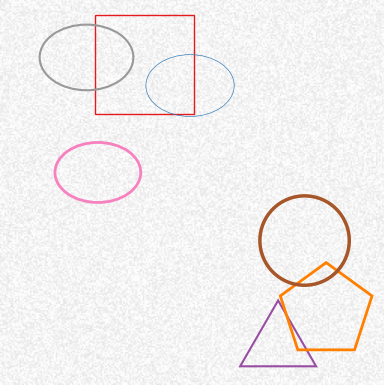[{"shape": "square", "thickness": 1, "radius": 0.64, "center": [0.376, 0.833]}, {"shape": "oval", "thickness": 0.5, "radius": 0.57, "center": [0.494, 0.778]}, {"shape": "triangle", "thickness": 1.5, "radius": 0.57, "center": [0.722, 0.106]}, {"shape": "pentagon", "thickness": 2, "radius": 0.63, "center": [0.847, 0.193]}, {"shape": "circle", "thickness": 2.5, "radius": 0.58, "center": [0.791, 0.375]}, {"shape": "oval", "thickness": 2, "radius": 0.56, "center": [0.254, 0.552]}, {"shape": "oval", "thickness": 1.5, "radius": 0.61, "center": [0.225, 0.851]}]